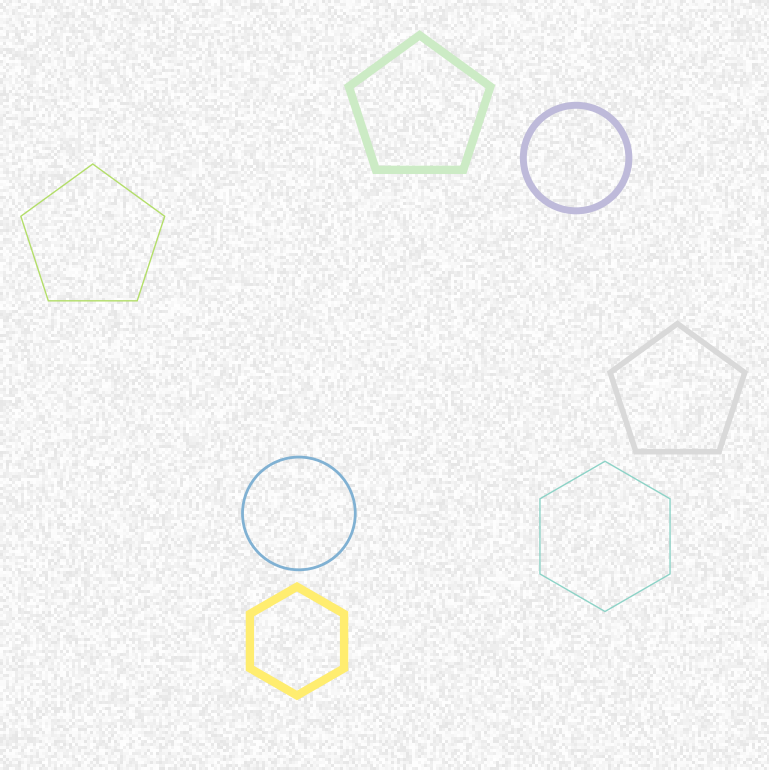[{"shape": "hexagon", "thickness": 0.5, "radius": 0.49, "center": [0.786, 0.303]}, {"shape": "circle", "thickness": 2.5, "radius": 0.34, "center": [0.748, 0.795]}, {"shape": "circle", "thickness": 1, "radius": 0.37, "center": [0.388, 0.333]}, {"shape": "pentagon", "thickness": 0.5, "radius": 0.49, "center": [0.12, 0.689]}, {"shape": "pentagon", "thickness": 2, "radius": 0.46, "center": [0.88, 0.488]}, {"shape": "pentagon", "thickness": 3, "radius": 0.48, "center": [0.545, 0.858]}, {"shape": "hexagon", "thickness": 3, "radius": 0.35, "center": [0.386, 0.167]}]